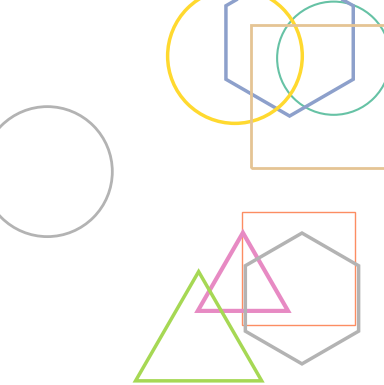[{"shape": "circle", "thickness": 1.5, "radius": 0.74, "center": [0.867, 0.849]}, {"shape": "square", "thickness": 1, "radius": 0.73, "center": [0.774, 0.302]}, {"shape": "hexagon", "thickness": 2.5, "radius": 0.95, "center": [0.752, 0.89]}, {"shape": "triangle", "thickness": 3, "radius": 0.68, "center": [0.631, 0.26]}, {"shape": "triangle", "thickness": 2.5, "radius": 0.95, "center": [0.516, 0.105]}, {"shape": "circle", "thickness": 2.5, "radius": 0.87, "center": [0.61, 0.854]}, {"shape": "square", "thickness": 2, "radius": 0.93, "center": [0.838, 0.749]}, {"shape": "circle", "thickness": 2, "radius": 0.84, "center": [0.123, 0.554]}, {"shape": "hexagon", "thickness": 2.5, "radius": 0.85, "center": [0.784, 0.225]}]